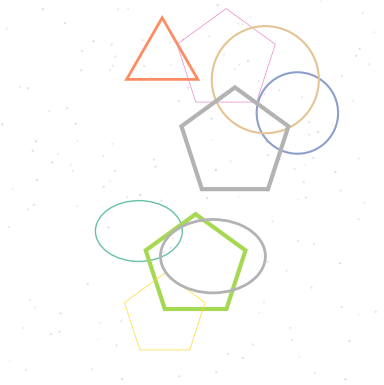[{"shape": "oval", "thickness": 1, "radius": 0.56, "center": [0.361, 0.4]}, {"shape": "triangle", "thickness": 2, "radius": 0.53, "center": [0.421, 0.847]}, {"shape": "circle", "thickness": 1.5, "radius": 0.53, "center": [0.772, 0.707]}, {"shape": "pentagon", "thickness": 0.5, "radius": 0.67, "center": [0.587, 0.843]}, {"shape": "pentagon", "thickness": 3, "radius": 0.68, "center": [0.508, 0.308]}, {"shape": "pentagon", "thickness": 0.5, "radius": 0.55, "center": [0.428, 0.18]}, {"shape": "circle", "thickness": 1.5, "radius": 0.7, "center": [0.689, 0.793]}, {"shape": "oval", "thickness": 2, "radius": 0.68, "center": [0.553, 0.335]}, {"shape": "pentagon", "thickness": 3, "radius": 0.73, "center": [0.61, 0.627]}]